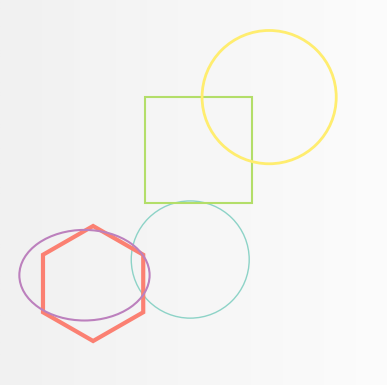[{"shape": "circle", "thickness": 1, "radius": 0.76, "center": [0.491, 0.326]}, {"shape": "hexagon", "thickness": 3, "radius": 0.75, "center": [0.24, 0.264]}, {"shape": "square", "thickness": 1.5, "radius": 0.69, "center": [0.513, 0.611]}, {"shape": "oval", "thickness": 1.5, "radius": 0.84, "center": [0.218, 0.285]}, {"shape": "circle", "thickness": 2, "radius": 0.87, "center": [0.695, 0.748]}]